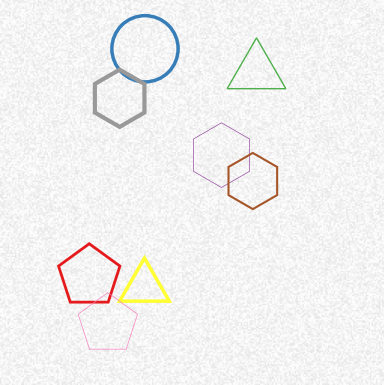[{"shape": "pentagon", "thickness": 2, "radius": 0.42, "center": [0.232, 0.283]}, {"shape": "circle", "thickness": 2.5, "radius": 0.43, "center": [0.377, 0.873]}, {"shape": "triangle", "thickness": 1, "radius": 0.44, "center": [0.666, 0.814]}, {"shape": "hexagon", "thickness": 0.5, "radius": 0.42, "center": [0.575, 0.597]}, {"shape": "triangle", "thickness": 2.5, "radius": 0.37, "center": [0.375, 0.255]}, {"shape": "hexagon", "thickness": 1.5, "radius": 0.36, "center": [0.657, 0.53]}, {"shape": "pentagon", "thickness": 0.5, "radius": 0.41, "center": [0.28, 0.159]}, {"shape": "hexagon", "thickness": 3, "radius": 0.37, "center": [0.311, 0.745]}]